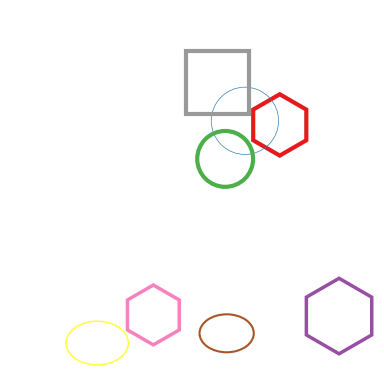[{"shape": "hexagon", "thickness": 3, "radius": 0.4, "center": [0.727, 0.676]}, {"shape": "circle", "thickness": 0.5, "radius": 0.44, "center": [0.636, 0.686]}, {"shape": "circle", "thickness": 3, "radius": 0.36, "center": [0.585, 0.587]}, {"shape": "hexagon", "thickness": 2.5, "radius": 0.49, "center": [0.881, 0.179]}, {"shape": "oval", "thickness": 1, "radius": 0.4, "center": [0.252, 0.109]}, {"shape": "oval", "thickness": 1.5, "radius": 0.35, "center": [0.589, 0.134]}, {"shape": "hexagon", "thickness": 2.5, "radius": 0.39, "center": [0.398, 0.182]}, {"shape": "square", "thickness": 3, "radius": 0.41, "center": [0.564, 0.785]}]